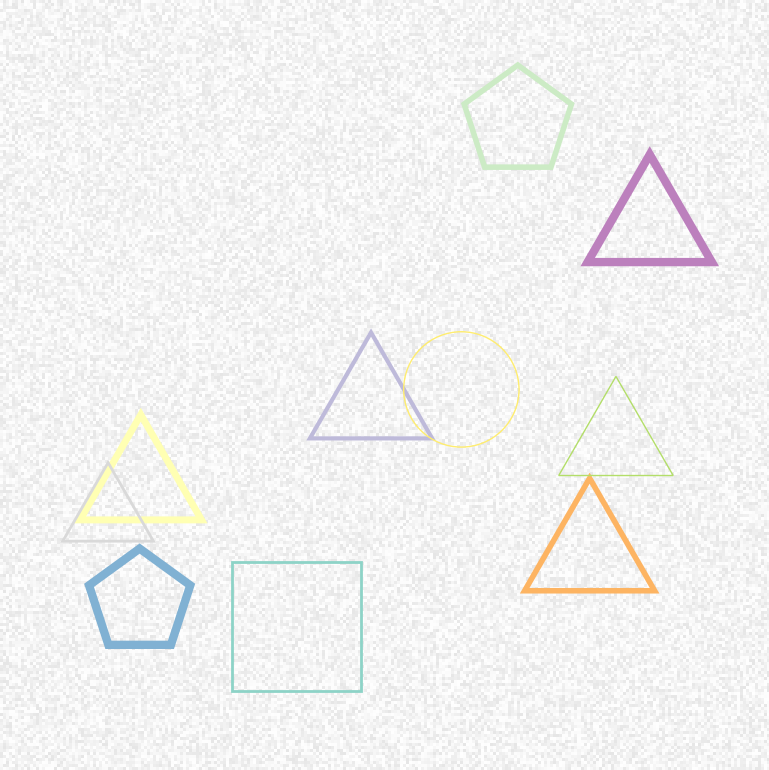[{"shape": "square", "thickness": 1, "radius": 0.42, "center": [0.385, 0.186]}, {"shape": "triangle", "thickness": 2.5, "radius": 0.46, "center": [0.183, 0.37]}, {"shape": "triangle", "thickness": 1.5, "radius": 0.46, "center": [0.482, 0.477]}, {"shape": "pentagon", "thickness": 3, "radius": 0.35, "center": [0.181, 0.218]}, {"shape": "triangle", "thickness": 2, "radius": 0.49, "center": [0.766, 0.282]}, {"shape": "triangle", "thickness": 0.5, "radius": 0.43, "center": [0.8, 0.425]}, {"shape": "triangle", "thickness": 1, "radius": 0.34, "center": [0.14, 0.331]}, {"shape": "triangle", "thickness": 3, "radius": 0.47, "center": [0.844, 0.706]}, {"shape": "pentagon", "thickness": 2, "radius": 0.37, "center": [0.672, 0.842]}, {"shape": "circle", "thickness": 0.5, "radius": 0.37, "center": [0.599, 0.494]}]